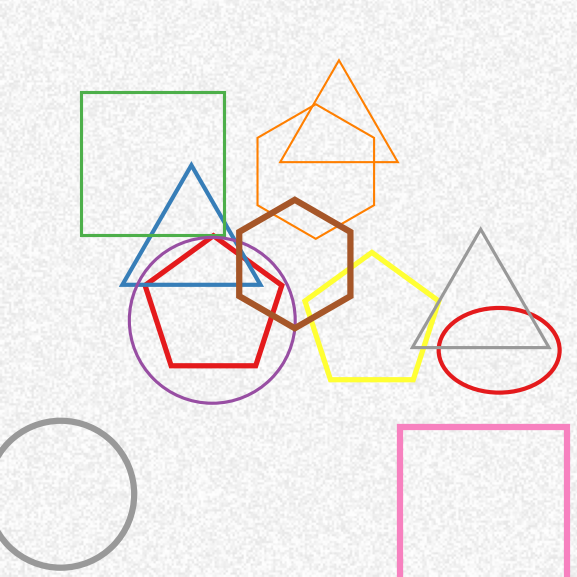[{"shape": "pentagon", "thickness": 2.5, "radius": 0.62, "center": [0.37, 0.466]}, {"shape": "oval", "thickness": 2, "radius": 0.52, "center": [0.864, 0.393]}, {"shape": "triangle", "thickness": 2, "radius": 0.69, "center": [0.331, 0.575]}, {"shape": "square", "thickness": 1.5, "radius": 0.62, "center": [0.264, 0.716]}, {"shape": "circle", "thickness": 1.5, "radius": 0.72, "center": [0.368, 0.444]}, {"shape": "triangle", "thickness": 1, "radius": 0.59, "center": [0.587, 0.777]}, {"shape": "hexagon", "thickness": 1, "radius": 0.58, "center": [0.547, 0.702]}, {"shape": "pentagon", "thickness": 2.5, "radius": 0.61, "center": [0.644, 0.44]}, {"shape": "hexagon", "thickness": 3, "radius": 0.56, "center": [0.511, 0.542]}, {"shape": "square", "thickness": 3, "radius": 0.72, "center": [0.838, 0.116]}, {"shape": "triangle", "thickness": 1.5, "radius": 0.68, "center": [0.832, 0.466]}, {"shape": "circle", "thickness": 3, "radius": 0.64, "center": [0.105, 0.143]}]